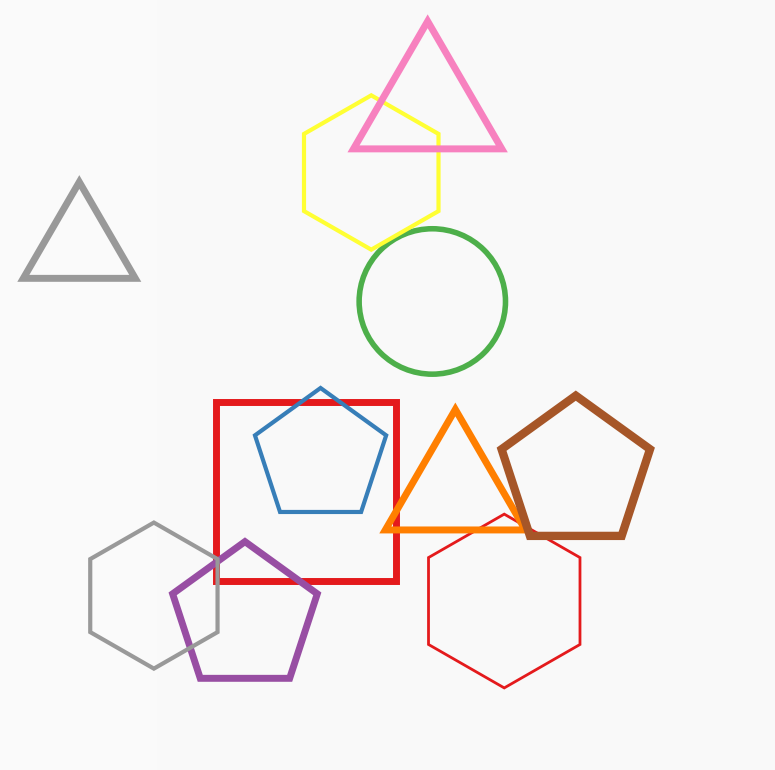[{"shape": "hexagon", "thickness": 1, "radius": 0.56, "center": [0.651, 0.219]}, {"shape": "square", "thickness": 2.5, "radius": 0.58, "center": [0.395, 0.362]}, {"shape": "pentagon", "thickness": 1.5, "radius": 0.45, "center": [0.414, 0.407]}, {"shape": "circle", "thickness": 2, "radius": 0.47, "center": [0.558, 0.608]}, {"shape": "pentagon", "thickness": 2.5, "radius": 0.49, "center": [0.316, 0.198]}, {"shape": "triangle", "thickness": 2.5, "radius": 0.52, "center": [0.588, 0.364]}, {"shape": "hexagon", "thickness": 1.5, "radius": 0.5, "center": [0.479, 0.776]}, {"shape": "pentagon", "thickness": 3, "radius": 0.5, "center": [0.743, 0.385]}, {"shape": "triangle", "thickness": 2.5, "radius": 0.55, "center": [0.552, 0.862]}, {"shape": "hexagon", "thickness": 1.5, "radius": 0.47, "center": [0.199, 0.226]}, {"shape": "triangle", "thickness": 2.5, "radius": 0.42, "center": [0.102, 0.68]}]